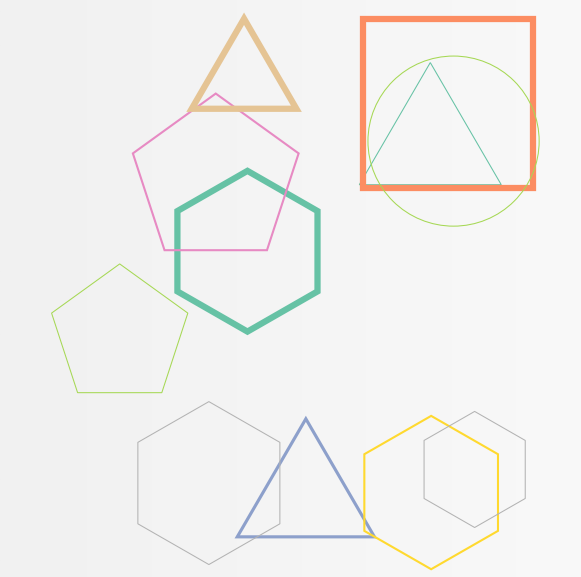[{"shape": "hexagon", "thickness": 3, "radius": 0.7, "center": [0.426, 0.564]}, {"shape": "triangle", "thickness": 0.5, "radius": 0.7, "center": [0.74, 0.75]}, {"shape": "square", "thickness": 3, "radius": 0.73, "center": [0.77, 0.82]}, {"shape": "triangle", "thickness": 1.5, "radius": 0.68, "center": [0.526, 0.138]}, {"shape": "pentagon", "thickness": 1, "radius": 0.75, "center": [0.371, 0.687]}, {"shape": "pentagon", "thickness": 0.5, "radius": 0.62, "center": [0.206, 0.419]}, {"shape": "circle", "thickness": 0.5, "radius": 0.74, "center": [0.78, 0.755]}, {"shape": "hexagon", "thickness": 1, "radius": 0.66, "center": [0.742, 0.146]}, {"shape": "triangle", "thickness": 3, "radius": 0.52, "center": [0.42, 0.863]}, {"shape": "hexagon", "thickness": 0.5, "radius": 0.71, "center": [0.359, 0.163]}, {"shape": "hexagon", "thickness": 0.5, "radius": 0.5, "center": [0.817, 0.186]}]